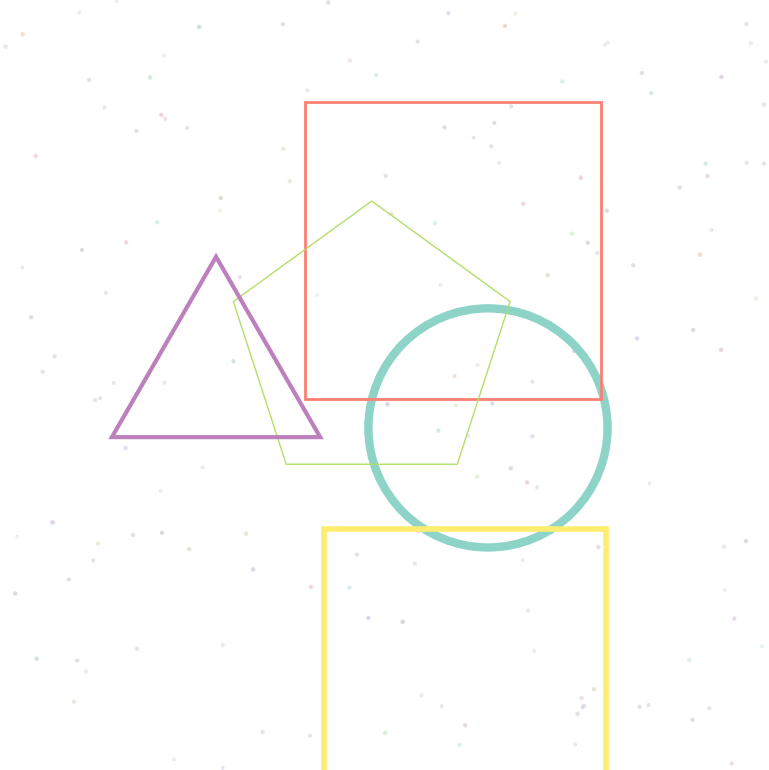[{"shape": "circle", "thickness": 3, "radius": 0.78, "center": [0.634, 0.444]}, {"shape": "square", "thickness": 1, "radius": 0.96, "center": [0.588, 0.674]}, {"shape": "pentagon", "thickness": 0.5, "radius": 0.94, "center": [0.483, 0.55]}, {"shape": "triangle", "thickness": 1.5, "radius": 0.78, "center": [0.281, 0.51]}, {"shape": "square", "thickness": 2, "radius": 0.91, "center": [0.604, 0.131]}]